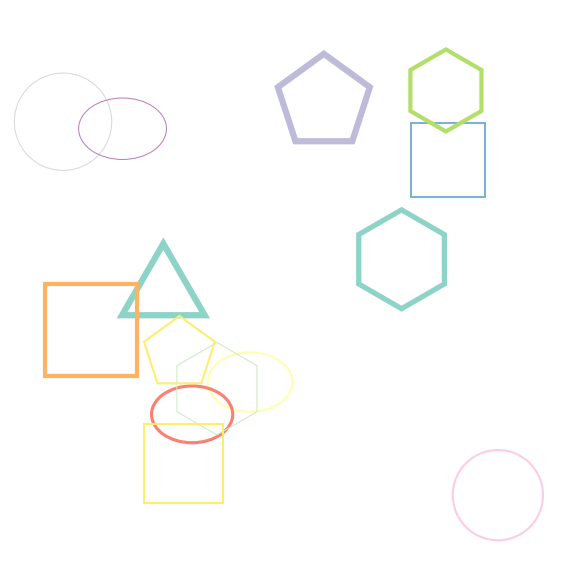[{"shape": "hexagon", "thickness": 2.5, "radius": 0.43, "center": [0.695, 0.55]}, {"shape": "triangle", "thickness": 3, "radius": 0.41, "center": [0.283, 0.495]}, {"shape": "oval", "thickness": 1, "radius": 0.37, "center": [0.433, 0.338]}, {"shape": "pentagon", "thickness": 3, "radius": 0.42, "center": [0.561, 0.822]}, {"shape": "oval", "thickness": 1.5, "radius": 0.35, "center": [0.333, 0.282]}, {"shape": "square", "thickness": 1, "radius": 0.32, "center": [0.776, 0.722]}, {"shape": "square", "thickness": 2, "radius": 0.4, "center": [0.158, 0.428]}, {"shape": "hexagon", "thickness": 2, "radius": 0.36, "center": [0.772, 0.842]}, {"shape": "circle", "thickness": 1, "radius": 0.39, "center": [0.862, 0.142]}, {"shape": "circle", "thickness": 0.5, "radius": 0.42, "center": [0.109, 0.788]}, {"shape": "oval", "thickness": 0.5, "radius": 0.38, "center": [0.212, 0.776]}, {"shape": "hexagon", "thickness": 0.5, "radius": 0.4, "center": [0.376, 0.326]}, {"shape": "square", "thickness": 1, "radius": 0.34, "center": [0.318, 0.196]}, {"shape": "pentagon", "thickness": 1, "radius": 0.32, "center": [0.311, 0.387]}]